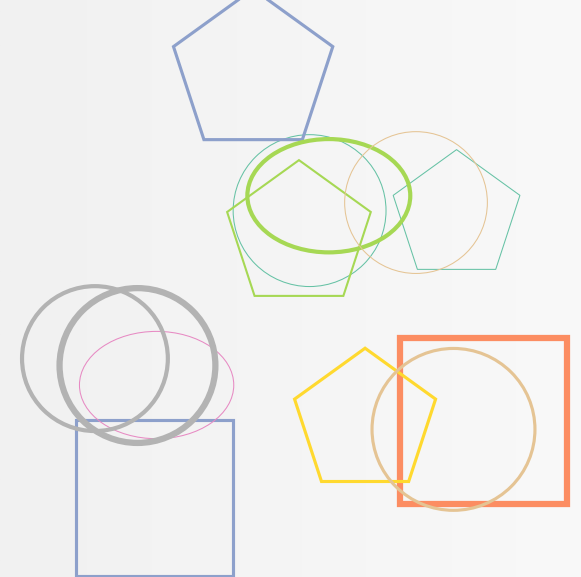[{"shape": "circle", "thickness": 0.5, "radius": 0.66, "center": [0.533, 0.634]}, {"shape": "pentagon", "thickness": 0.5, "radius": 0.57, "center": [0.785, 0.625]}, {"shape": "square", "thickness": 3, "radius": 0.72, "center": [0.831, 0.27]}, {"shape": "pentagon", "thickness": 1.5, "radius": 0.72, "center": [0.436, 0.874]}, {"shape": "square", "thickness": 1.5, "radius": 0.68, "center": [0.266, 0.137]}, {"shape": "oval", "thickness": 0.5, "radius": 0.66, "center": [0.269, 0.332]}, {"shape": "pentagon", "thickness": 1, "radius": 0.65, "center": [0.514, 0.592]}, {"shape": "oval", "thickness": 2, "radius": 0.7, "center": [0.566, 0.66]}, {"shape": "pentagon", "thickness": 1.5, "radius": 0.64, "center": [0.628, 0.269]}, {"shape": "circle", "thickness": 1.5, "radius": 0.7, "center": [0.78, 0.256]}, {"shape": "circle", "thickness": 0.5, "radius": 0.61, "center": [0.716, 0.648]}, {"shape": "circle", "thickness": 3, "radius": 0.67, "center": [0.237, 0.366]}, {"shape": "circle", "thickness": 2, "radius": 0.63, "center": [0.163, 0.378]}]